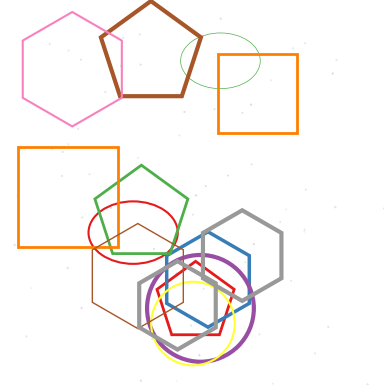[{"shape": "pentagon", "thickness": 2, "radius": 0.53, "center": [0.508, 0.216]}, {"shape": "oval", "thickness": 1.5, "radius": 0.58, "center": [0.346, 0.396]}, {"shape": "hexagon", "thickness": 2.5, "radius": 0.62, "center": [0.54, 0.274]}, {"shape": "pentagon", "thickness": 2, "radius": 0.63, "center": [0.367, 0.444]}, {"shape": "oval", "thickness": 0.5, "radius": 0.52, "center": [0.573, 0.842]}, {"shape": "circle", "thickness": 3, "radius": 0.69, "center": [0.521, 0.199]}, {"shape": "square", "thickness": 2, "radius": 0.51, "center": [0.668, 0.757]}, {"shape": "square", "thickness": 2, "radius": 0.65, "center": [0.177, 0.489]}, {"shape": "circle", "thickness": 1.5, "radius": 0.54, "center": [0.501, 0.16]}, {"shape": "pentagon", "thickness": 3, "radius": 0.68, "center": [0.392, 0.861]}, {"shape": "hexagon", "thickness": 1, "radius": 0.68, "center": [0.358, 0.283]}, {"shape": "hexagon", "thickness": 1.5, "radius": 0.74, "center": [0.188, 0.82]}, {"shape": "hexagon", "thickness": 3, "radius": 0.57, "center": [0.461, 0.207]}, {"shape": "hexagon", "thickness": 3, "radius": 0.59, "center": [0.629, 0.336]}]